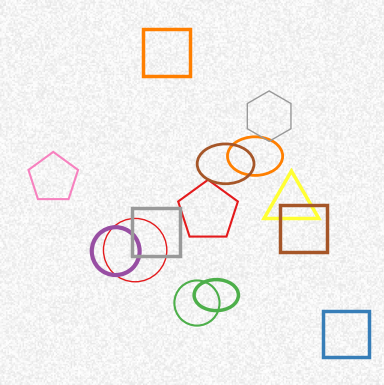[{"shape": "circle", "thickness": 1, "radius": 0.41, "center": [0.351, 0.35]}, {"shape": "pentagon", "thickness": 1.5, "radius": 0.41, "center": [0.54, 0.451]}, {"shape": "square", "thickness": 2.5, "radius": 0.3, "center": [0.899, 0.132]}, {"shape": "circle", "thickness": 1.5, "radius": 0.29, "center": [0.512, 0.213]}, {"shape": "oval", "thickness": 2.5, "radius": 0.29, "center": [0.562, 0.233]}, {"shape": "circle", "thickness": 3, "radius": 0.31, "center": [0.301, 0.348]}, {"shape": "oval", "thickness": 2, "radius": 0.36, "center": [0.663, 0.595]}, {"shape": "square", "thickness": 2.5, "radius": 0.31, "center": [0.432, 0.864]}, {"shape": "triangle", "thickness": 2.5, "radius": 0.41, "center": [0.757, 0.474]}, {"shape": "oval", "thickness": 2, "radius": 0.37, "center": [0.586, 0.574]}, {"shape": "square", "thickness": 2.5, "radius": 0.31, "center": [0.788, 0.407]}, {"shape": "pentagon", "thickness": 1.5, "radius": 0.34, "center": [0.138, 0.538]}, {"shape": "square", "thickness": 2.5, "radius": 0.31, "center": [0.405, 0.398]}, {"shape": "hexagon", "thickness": 1, "radius": 0.33, "center": [0.699, 0.698]}]